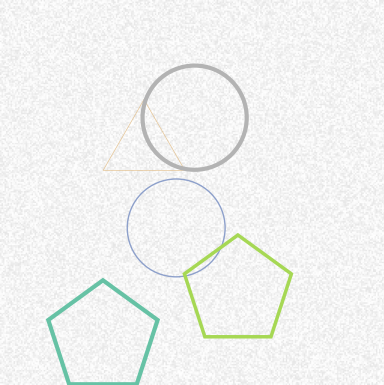[{"shape": "pentagon", "thickness": 3, "radius": 0.75, "center": [0.267, 0.123]}, {"shape": "circle", "thickness": 1, "radius": 0.64, "center": [0.458, 0.408]}, {"shape": "pentagon", "thickness": 2.5, "radius": 0.73, "center": [0.618, 0.243]}, {"shape": "triangle", "thickness": 0.5, "radius": 0.61, "center": [0.374, 0.619]}, {"shape": "circle", "thickness": 3, "radius": 0.68, "center": [0.506, 0.694]}]